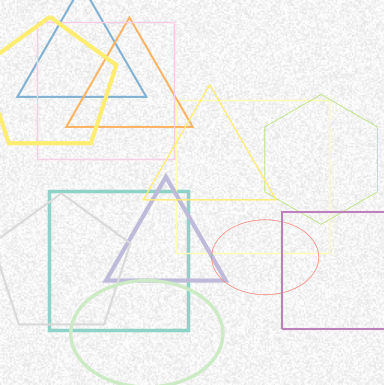[{"shape": "square", "thickness": 2.5, "radius": 0.9, "center": [0.308, 0.322]}, {"shape": "square", "thickness": 1, "radius": 1.0, "center": [0.657, 0.542]}, {"shape": "triangle", "thickness": 3, "radius": 0.9, "center": [0.431, 0.361]}, {"shape": "oval", "thickness": 0.5, "radius": 0.7, "center": [0.689, 0.332]}, {"shape": "triangle", "thickness": 1.5, "radius": 0.97, "center": [0.213, 0.845]}, {"shape": "triangle", "thickness": 1.5, "radius": 0.95, "center": [0.336, 0.765]}, {"shape": "hexagon", "thickness": 0.5, "radius": 0.84, "center": [0.834, 0.586]}, {"shape": "square", "thickness": 1, "radius": 0.89, "center": [0.274, 0.764]}, {"shape": "pentagon", "thickness": 1.5, "radius": 0.94, "center": [0.16, 0.31]}, {"shape": "square", "thickness": 1.5, "radius": 0.76, "center": [0.885, 0.298]}, {"shape": "oval", "thickness": 2.5, "radius": 0.99, "center": [0.381, 0.133]}, {"shape": "pentagon", "thickness": 3, "radius": 0.91, "center": [0.13, 0.775]}, {"shape": "triangle", "thickness": 1, "radius": 1.0, "center": [0.545, 0.581]}]